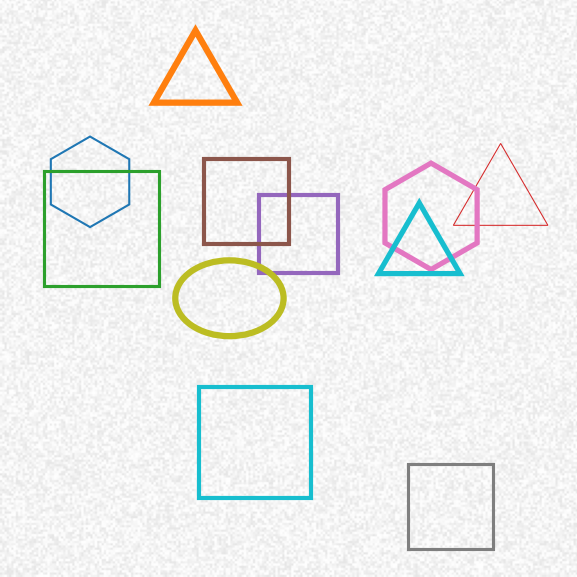[{"shape": "hexagon", "thickness": 1, "radius": 0.39, "center": [0.156, 0.684]}, {"shape": "triangle", "thickness": 3, "radius": 0.42, "center": [0.339, 0.863]}, {"shape": "square", "thickness": 1.5, "radius": 0.5, "center": [0.176, 0.603]}, {"shape": "triangle", "thickness": 0.5, "radius": 0.47, "center": [0.867, 0.656]}, {"shape": "square", "thickness": 2, "radius": 0.34, "center": [0.517, 0.594]}, {"shape": "square", "thickness": 2, "radius": 0.37, "center": [0.427, 0.65]}, {"shape": "hexagon", "thickness": 2.5, "radius": 0.46, "center": [0.746, 0.625]}, {"shape": "square", "thickness": 1.5, "radius": 0.37, "center": [0.78, 0.122]}, {"shape": "oval", "thickness": 3, "radius": 0.47, "center": [0.397, 0.483]}, {"shape": "triangle", "thickness": 2.5, "radius": 0.41, "center": [0.726, 0.566]}, {"shape": "square", "thickness": 2, "radius": 0.48, "center": [0.441, 0.233]}]